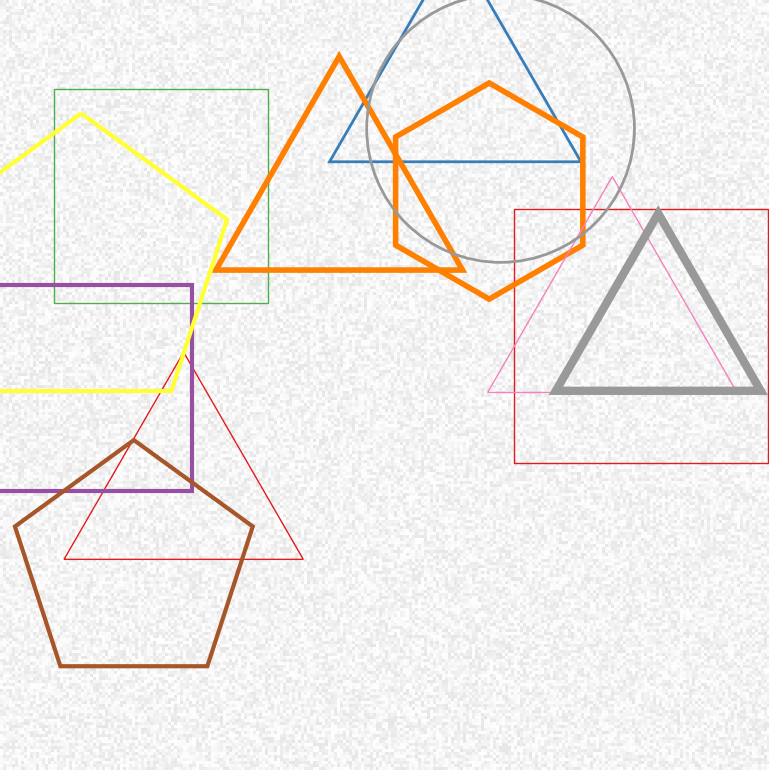[{"shape": "square", "thickness": 0.5, "radius": 0.82, "center": [0.833, 0.564]}, {"shape": "triangle", "thickness": 0.5, "radius": 0.9, "center": [0.239, 0.363]}, {"shape": "triangle", "thickness": 1, "radius": 0.94, "center": [0.591, 0.884]}, {"shape": "square", "thickness": 0.5, "radius": 0.69, "center": [0.209, 0.746]}, {"shape": "square", "thickness": 1.5, "radius": 0.67, "center": [0.116, 0.496]}, {"shape": "triangle", "thickness": 2, "radius": 0.92, "center": [0.441, 0.742]}, {"shape": "hexagon", "thickness": 2, "radius": 0.7, "center": [0.635, 0.752]}, {"shape": "pentagon", "thickness": 1.5, "radius": 1.0, "center": [0.105, 0.653]}, {"shape": "pentagon", "thickness": 1.5, "radius": 0.81, "center": [0.174, 0.266]}, {"shape": "triangle", "thickness": 0.5, "radius": 0.93, "center": [0.795, 0.584]}, {"shape": "triangle", "thickness": 3, "radius": 0.77, "center": [0.855, 0.569]}, {"shape": "circle", "thickness": 1, "radius": 0.87, "center": [0.65, 0.833]}]